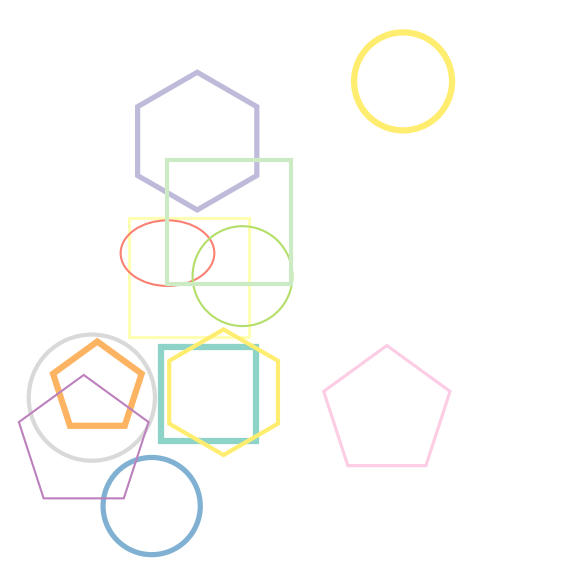[{"shape": "square", "thickness": 3, "radius": 0.41, "center": [0.361, 0.317]}, {"shape": "square", "thickness": 1.5, "radius": 0.52, "center": [0.327, 0.519]}, {"shape": "hexagon", "thickness": 2.5, "radius": 0.6, "center": [0.342, 0.755]}, {"shape": "oval", "thickness": 1, "radius": 0.41, "center": [0.29, 0.561]}, {"shape": "circle", "thickness": 2.5, "radius": 0.42, "center": [0.263, 0.123]}, {"shape": "pentagon", "thickness": 3, "radius": 0.4, "center": [0.169, 0.327]}, {"shape": "circle", "thickness": 1, "radius": 0.43, "center": [0.42, 0.521]}, {"shape": "pentagon", "thickness": 1.5, "radius": 0.57, "center": [0.67, 0.286]}, {"shape": "circle", "thickness": 2, "radius": 0.55, "center": [0.159, 0.311]}, {"shape": "pentagon", "thickness": 1, "radius": 0.59, "center": [0.145, 0.232]}, {"shape": "square", "thickness": 2, "radius": 0.54, "center": [0.397, 0.615]}, {"shape": "hexagon", "thickness": 2, "radius": 0.54, "center": [0.387, 0.32]}, {"shape": "circle", "thickness": 3, "radius": 0.42, "center": [0.698, 0.858]}]